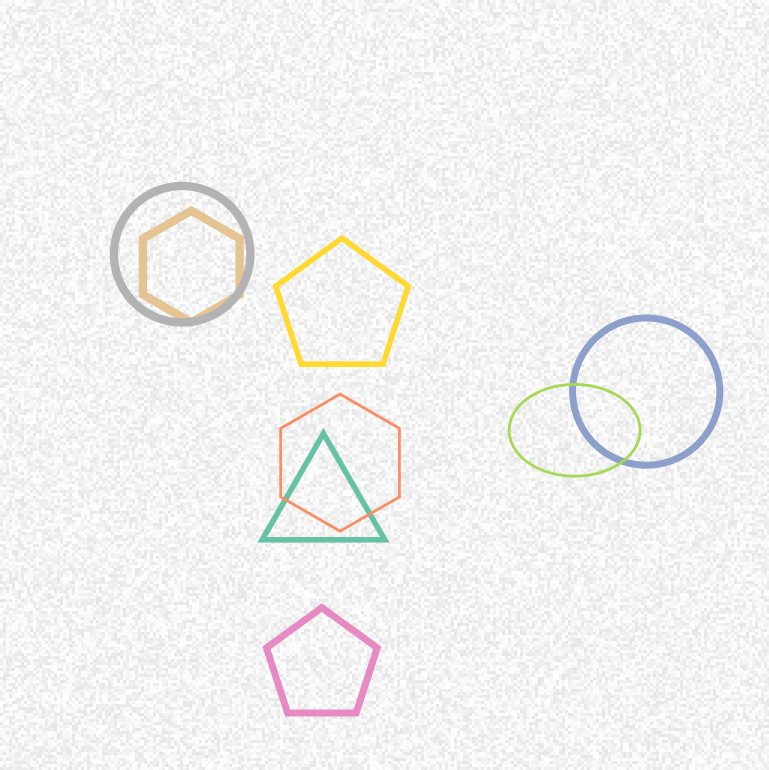[{"shape": "triangle", "thickness": 2, "radius": 0.46, "center": [0.42, 0.345]}, {"shape": "hexagon", "thickness": 1, "radius": 0.45, "center": [0.442, 0.399]}, {"shape": "circle", "thickness": 2.5, "radius": 0.48, "center": [0.839, 0.491]}, {"shape": "pentagon", "thickness": 2.5, "radius": 0.38, "center": [0.418, 0.135]}, {"shape": "oval", "thickness": 1, "radius": 0.43, "center": [0.746, 0.441]}, {"shape": "pentagon", "thickness": 2, "radius": 0.45, "center": [0.444, 0.6]}, {"shape": "hexagon", "thickness": 3, "radius": 0.36, "center": [0.248, 0.654]}, {"shape": "circle", "thickness": 3, "radius": 0.44, "center": [0.237, 0.67]}]